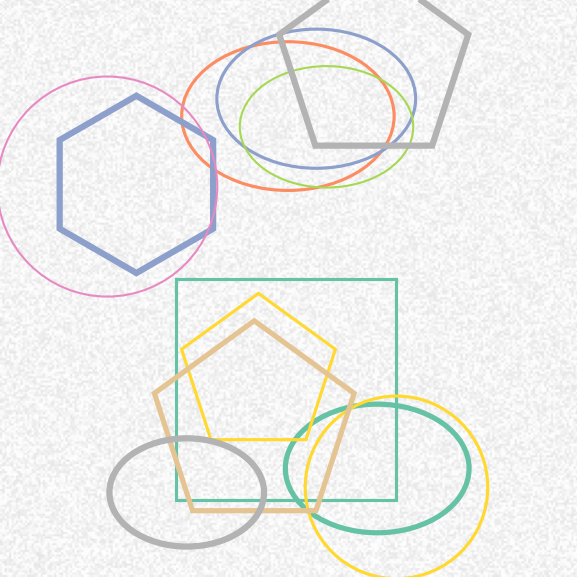[{"shape": "square", "thickness": 1.5, "radius": 0.96, "center": [0.495, 0.325]}, {"shape": "oval", "thickness": 2.5, "radius": 0.8, "center": [0.653, 0.188]}, {"shape": "oval", "thickness": 1.5, "radius": 0.92, "center": [0.499, 0.798]}, {"shape": "oval", "thickness": 1.5, "radius": 0.86, "center": [0.548, 0.828]}, {"shape": "hexagon", "thickness": 3, "radius": 0.77, "center": [0.236, 0.68]}, {"shape": "circle", "thickness": 1, "radius": 0.95, "center": [0.186, 0.676]}, {"shape": "oval", "thickness": 1, "radius": 0.75, "center": [0.565, 0.78]}, {"shape": "pentagon", "thickness": 1.5, "radius": 0.7, "center": [0.448, 0.351]}, {"shape": "circle", "thickness": 1.5, "radius": 0.79, "center": [0.687, 0.155]}, {"shape": "pentagon", "thickness": 2.5, "radius": 0.91, "center": [0.44, 0.262]}, {"shape": "oval", "thickness": 3, "radius": 0.67, "center": [0.323, 0.146]}, {"shape": "pentagon", "thickness": 3, "radius": 0.86, "center": [0.647, 0.886]}]